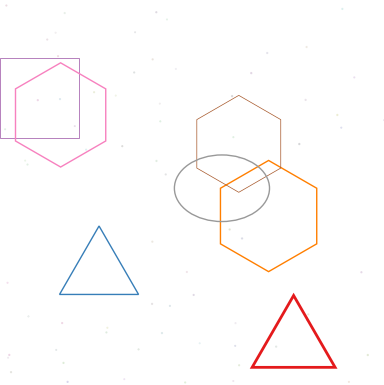[{"shape": "triangle", "thickness": 2, "radius": 0.62, "center": [0.763, 0.108]}, {"shape": "triangle", "thickness": 1, "radius": 0.59, "center": [0.257, 0.294]}, {"shape": "square", "thickness": 0.5, "radius": 0.52, "center": [0.102, 0.745]}, {"shape": "hexagon", "thickness": 1, "radius": 0.72, "center": [0.698, 0.439]}, {"shape": "hexagon", "thickness": 0.5, "radius": 0.63, "center": [0.62, 0.626]}, {"shape": "hexagon", "thickness": 1, "radius": 0.68, "center": [0.157, 0.701]}, {"shape": "oval", "thickness": 1, "radius": 0.62, "center": [0.577, 0.511]}]